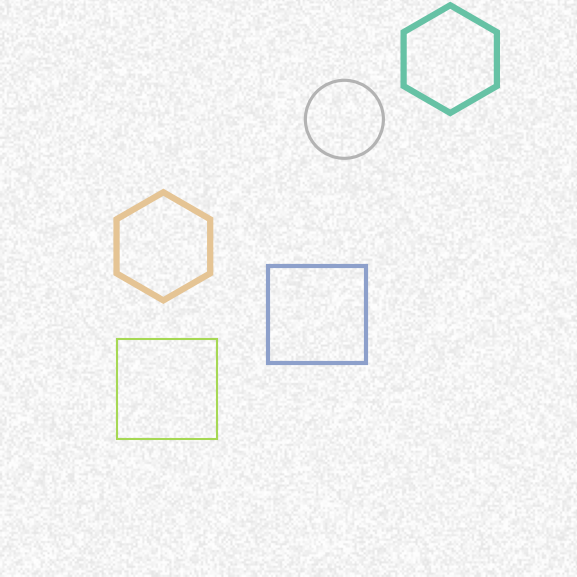[{"shape": "hexagon", "thickness": 3, "radius": 0.47, "center": [0.78, 0.897]}, {"shape": "square", "thickness": 2, "radius": 0.42, "center": [0.549, 0.455]}, {"shape": "square", "thickness": 1, "radius": 0.43, "center": [0.289, 0.325]}, {"shape": "hexagon", "thickness": 3, "radius": 0.47, "center": [0.283, 0.573]}, {"shape": "circle", "thickness": 1.5, "radius": 0.34, "center": [0.596, 0.793]}]